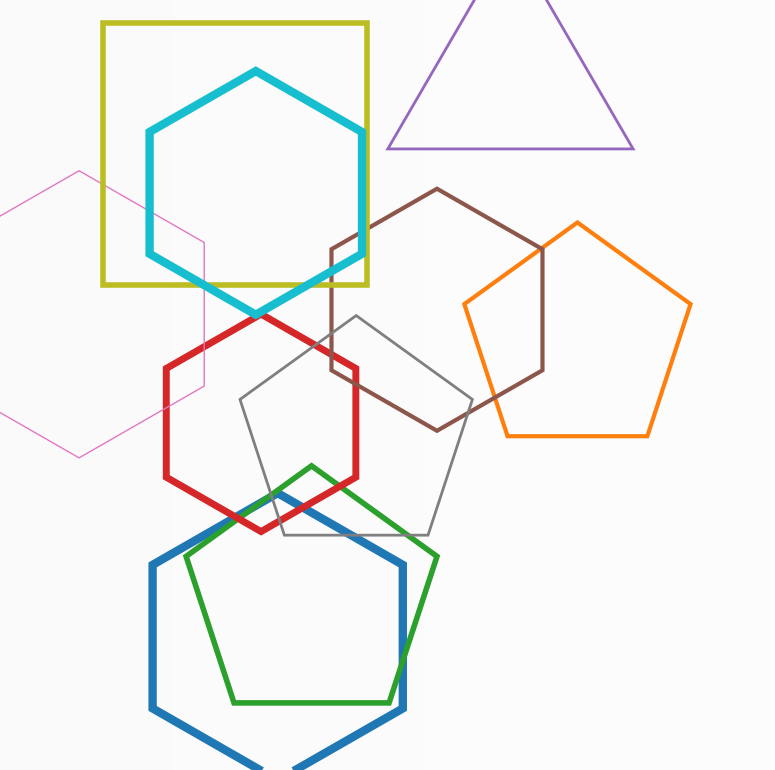[{"shape": "hexagon", "thickness": 3, "radius": 0.93, "center": [0.358, 0.173]}, {"shape": "pentagon", "thickness": 1.5, "radius": 0.77, "center": [0.745, 0.558]}, {"shape": "pentagon", "thickness": 2, "radius": 0.85, "center": [0.402, 0.225]}, {"shape": "hexagon", "thickness": 2.5, "radius": 0.71, "center": [0.337, 0.451]}, {"shape": "triangle", "thickness": 1, "radius": 0.91, "center": [0.659, 0.898]}, {"shape": "hexagon", "thickness": 1.5, "radius": 0.79, "center": [0.564, 0.598]}, {"shape": "hexagon", "thickness": 0.5, "radius": 0.93, "center": [0.102, 0.592]}, {"shape": "pentagon", "thickness": 1, "radius": 0.79, "center": [0.46, 0.433]}, {"shape": "square", "thickness": 2, "radius": 0.85, "center": [0.303, 0.801]}, {"shape": "hexagon", "thickness": 3, "radius": 0.79, "center": [0.33, 0.749]}]